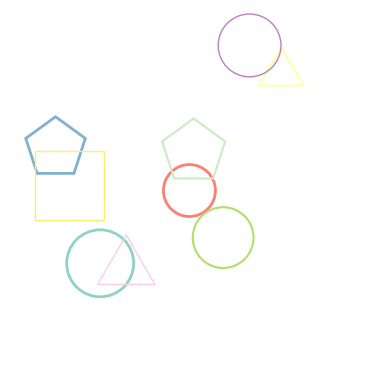[{"shape": "circle", "thickness": 2, "radius": 0.43, "center": [0.26, 0.316]}, {"shape": "triangle", "thickness": 1.5, "radius": 0.33, "center": [0.73, 0.811]}, {"shape": "circle", "thickness": 2, "radius": 0.34, "center": [0.492, 0.505]}, {"shape": "pentagon", "thickness": 2, "radius": 0.41, "center": [0.144, 0.615]}, {"shape": "circle", "thickness": 1.5, "radius": 0.39, "center": [0.58, 0.383]}, {"shape": "triangle", "thickness": 1, "radius": 0.43, "center": [0.328, 0.304]}, {"shape": "circle", "thickness": 1, "radius": 0.41, "center": [0.648, 0.882]}, {"shape": "pentagon", "thickness": 1.5, "radius": 0.43, "center": [0.503, 0.606]}, {"shape": "square", "thickness": 1, "radius": 0.45, "center": [0.181, 0.518]}]